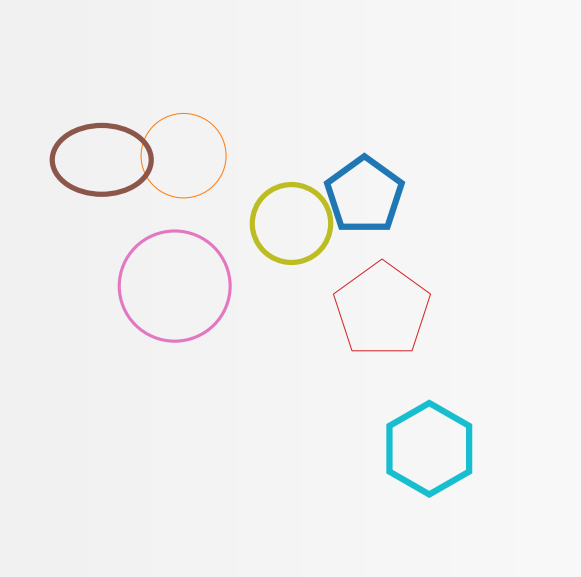[{"shape": "pentagon", "thickness": 3, "radius": 0.34, "center": [0.627, 0.661]}, {"shape": "circle", "thickness": 0.5, "radius": 0.37, "center": [0.316, 0.73]}, {"shape": "pentagon", "thickness": 0.5, "radius": 0.44, "center": [0.657, 0.463]}, {"shape": "oval", "thickness": 2.5, "radius": 0.43, "center": [0.175, 0.722]}, {"shape": "circle", "thickness": 1.5, "radius": 0.48, "center": [0.301, 0.504]}, {"shape": "circle", "thickness": 2.5, "radius": 0.34, "center": [0.501, 0.612]}, {"shape": "hexagon", "thickness": 3, "radius": 0.4, "center": [0.739, 0.222]}]